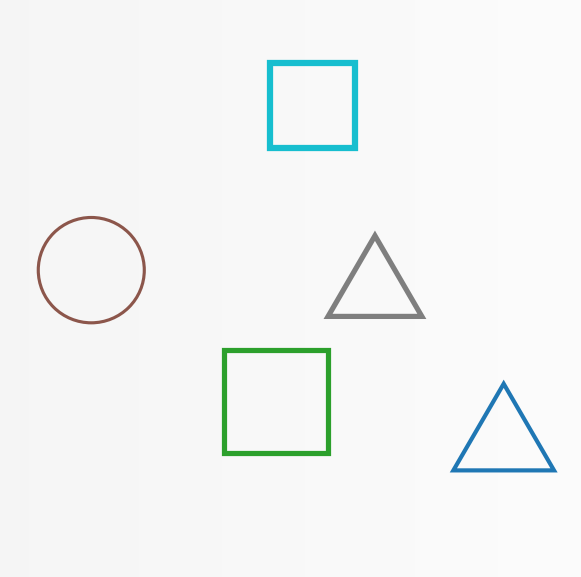[{"shape": "triangle", "thickness": 2, "radius": 0.5, "center": [0.867, 0.235]}, {"shape": "square", "thickness": 2.5, "radius": 0.45, "center": [0.475, 0.303]}, {"shape": "circle", "thickness": 1.5, "radius": 0.46, "center": [0.157, 0.531]}, {"shape": "triangle", "thickness": 2.5, "radius": 0.47, "center": [0.645, 0.498]}, {"shape": "square", "thickness": 3, "radius": 0.37, "center": [0.538, 0.816]}]